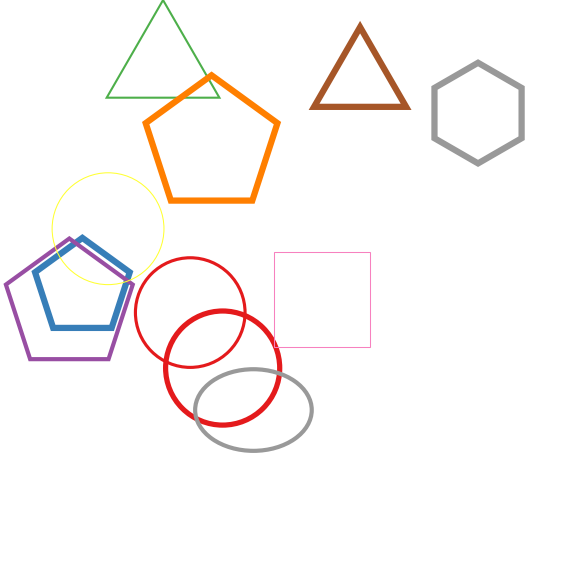[{"shape": "circle", "thickness": 1.5, "radius": 0.47, "center": [0.329, 0.458]}, {"shape": "circle", "thickness": 2.5, "radius": 0.49, "center": [0.386, 0.362]}, {"shape": "pentagon", "thickness": 3, "radius": 0.43, "center": [0.143, 0.501]}, {"shape": "triangle", "thickness": 1, "radius": 0.56, "center": [0.282, 0.886]}, {"shape": "pentagon", "thickness": 2, "radius": 0.58, "center": [0.12, 0.471]}, {"shape": "pentagon", "thickness": 3, "radius": 0.6, "center": [0.366, 0.749]}, {"shape": "circle", "thickness": 0.5, "radius": 0.48, "center": [0.187, 0.603]}, {"shape": "triangle", "thickness": 3, "radius": 0.46, "center": [0.624, 0.86]}, {"shape": "square", "thickness": 0.5, "radius": 0.41, "center": [0.557, 0.481]}, {"shape": "hexagon", "thickness": 3, "radius": 0.44, "center": [0.828, 0.803]}, {"shape": "oval", "thickness": 2, "radius": 0.5, "center": [0.439, 0.289]}]